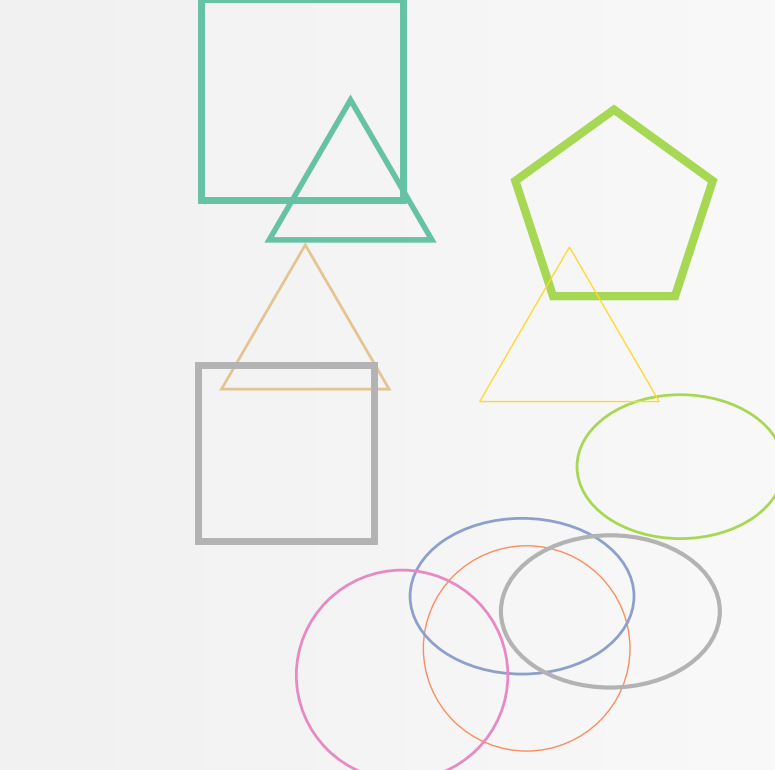[{"shape": "square", "thickness": 2.5, "radius": 0.65, "center": [0.39, 0.871]}, {"shape": "triangle", "thickness": 2, "radius": 0.61, "center": [0.452, 0.749]}, {"shape": "circle", "thickness": 0.5, "radius": 0.67, "center": [0.68, 0.158]}, {"shape": "oval", "thickness": 1, "radius": 0.72, "center": [0.674, 0.226]}, {"shape": "circle", "thickness": 1, "radius": 0.68, "center": [0.519, 0.123]}, {"shape": "pentagon", "thickness": 3, "radius": 0.67, "center": [0.792, 0.724]}, {"shape": "oval", "thickness": 1, "radius": 0.67, "center": [0.878, 0.394]}, {"shape": "triangle", "thickness": 0.5, "radius": 0.67, "center": [0.735, 0.545]}, {"shape": "triangle", "thickness": 1, "radius": 0.62, "center": [0.394, 0.557]}, {"shape": "square", "thickness": 2.5, "radius": 0.57, "center": [0.369, 0.412]}, {"shape": "oval", "thickness": 1.5, "radius": 0.71, "center": [0.788, 0.206]}]